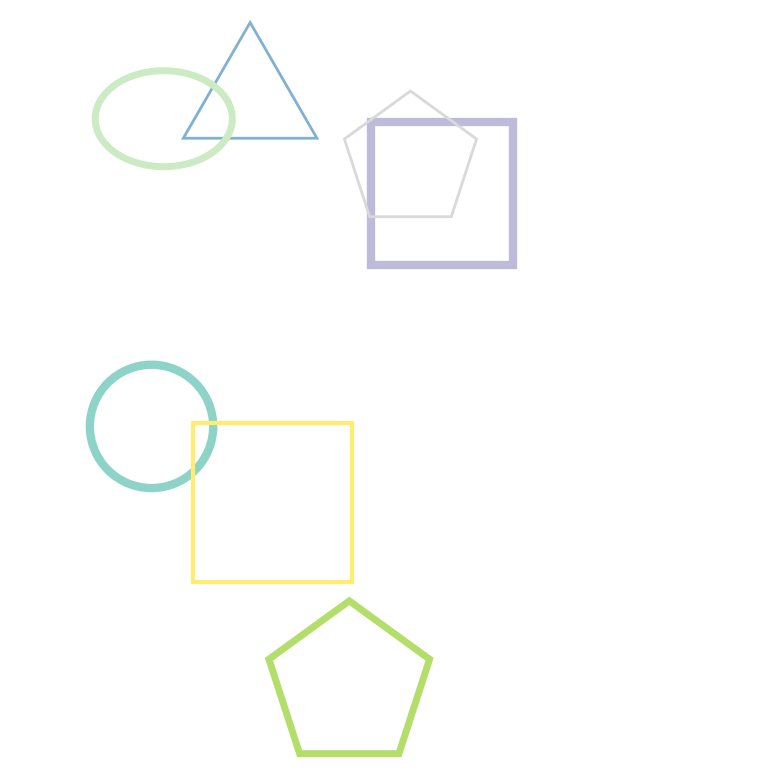[{"shape": "circle", "thickness": 3, "radius": 0.4, "center": [0.197, 0.446]}, {"shape": "square", "thickness": 3, "radius": 0.46, "center": [0.574, 0.749]}, {"shape": "triangle", "thickness": 1, "radius": 0.5, "center": [0.325, 0.871]}, {"shape": "pentagon", "thickness": 2.5, "radius": 0.55, "center": [0.454, 0.11]}, {"shape": "pentagon", "thickness": 1, "radius": 0.45, "center": [0.533, 0.792]}, {"shape": "oval", "thickness": 2.5, "radius": 0.45, "center": [0.213, 0.846]}, {"shape": "square", "thickness": 1.5, "radius": 0.52, "center": [0.354, 0.347]}]